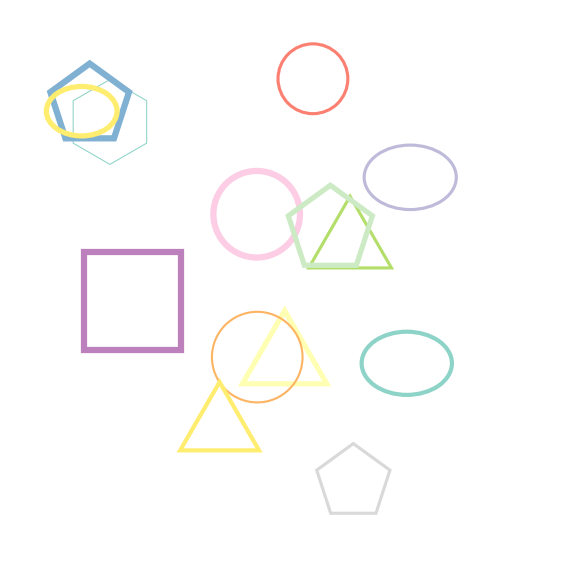[{"shape": "oval", "thickness": 2, "radius": 0.39, "center": [0.704, 0.37]}, {"shape": "hexagon", "thickness": 0.5, "radius": 0.37, "center": [0.19, 0.788]}, {"shape": "triangle", "thickness": 2.5, "radius": 0.42, "center": [0.493, 0.377]}, {"shape": "oval", "thickness": 1.5, "radius": 0.4, "center": [0.71, 0.692]}, {"shape": "circle", "thickness": 1.5, "radius": 0.3, "center": [0.542, 0.863]}, {"shape": "pentagon", "thickness": 3, "radius": 0.36, "center": [0.155, 0.817]}, {"shape": "circle", "thickness": 1, "radius": 0.39, "center": [0.445, 0.381]}, {"shape": "triangle", "thickness": 1.5, "radius": 0.41, "center": [0.606, 0.577]}, {"shape": "circle", "thickness": 3, "radius": 0.37, "center": [0.444, 0.628]}, {"shape": "pentagon", "thickness": 1.5, "radius": 0.33, "center": [0.612, 0.164]}, {"shape": "square", "thickness": 3, "radius": 0.42, "center": [0.229, 0.478]}, {"shape": "pentagon", "thickness": 2.5, "radius": 0.38, "center": [0.572, 0.602]}, {"shape": "oval", "thickness": 2.5, "radius": 0.31, "center": [0.141, 0.807]}, {"shape": "triangle", "thickness": 2, "radius": 0.39, "center": [0.38, 0.259]}]